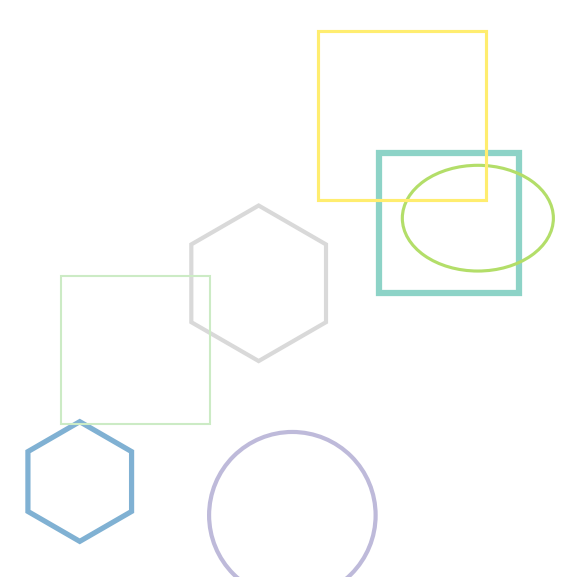[{"shape": "square", "thickness": 3, "radius": 0.6, "center": [0.778, 0.613]}, {"shape": "circle", "thickness": 2, "radius": 0.72, "center": [0.506, 0.107]}, {"shape": "hexagon", "thickness": 2.5, "radius": 0.52, "center": [0.138, 0.165]}, {"shape": "oval", "thickness": 1.5, "radius": 0.65, "center": [0.827, 0.621]}, {"shape": "hexagon", "thickness": 2, "radius": 0.67, "center": [0.448, 0.509]}, {"shape": "square", "thickness": 1, "radius": 0.64, "center": [0.235, 0.394]}, {"shape": "square", "thickness": 1.5, "radius": 0.73, "center": [0.696, 0.799]}]